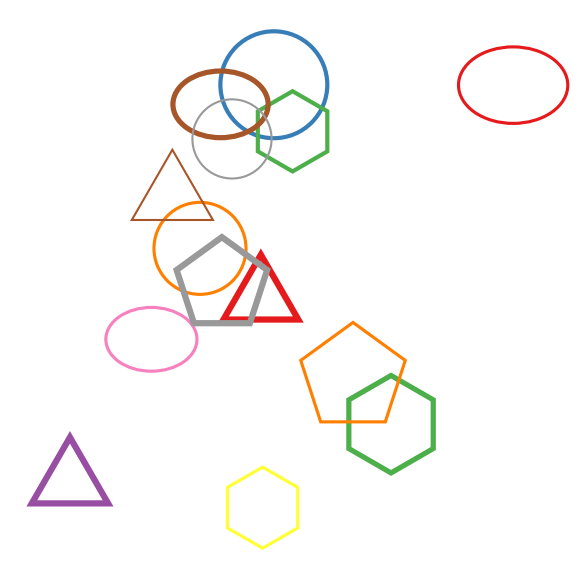[{"shape": "triangle", "thickness": 3, "radius": 0.37, "center": [0.452, 0.483]}, {"shape": "oval", "thickness": 1.5, "radius": 0.47, "center": [0.889, 0.852]}, {"shape": "circle", "thickness": 2, "radius": 0.46, "center": [0.474, 0.852]}, {"shape": "hexagon", "thickness": 2.5, "radius": 0.42, "center": [0.677, 0.265]}, {"shape": "hexagon", "thickness": 2, "radius": 0.35, "center": [0.507, 0.772]}, {"shape": "triangle", "thickness": 3, "radius": 0.38, "center": [0.121, 0.166]}, {"shape": "pentagon", "thickness": 1.5, "radius": 0.48, "center": [0.611, 0.346]}, {"shape": "circle", "thickness": 1.5, "radius": 0.4, "center": [0.346, 0.569]}, {"shape": "hexagon", "thickness": 1.5, "radius": 0.35, "center": [0.455, 0.12]}, {"shape": "triangle", "thickness": 1, "radius": 0.41, "center": [0.298, 0.659]}, {"shape": "oval", "thickness": 2.5, "radius": 0.41, "center": [0.382, 0.818]}, {"shape": "oval", "thickness": 1.5, "radius": 0.39, "center": [0.262, 0.412]}, {"shape": "pentagon", "thickness": 3, "radius": 0.41, "center": [0.384, 0.506]}, {"shape": "circle", "thickness": 1, "radius": 0.34, "center": [0.402, 0.759]}]